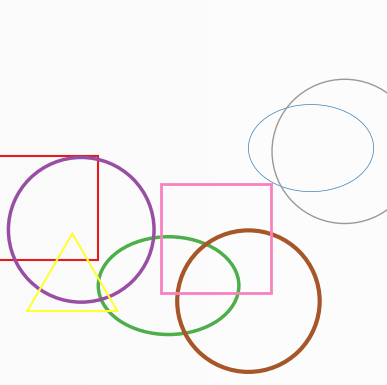[{"shape": "square", "thickness": 1.5, "radius": 0.67, "center": [0.119, 0.46]}, {"shape": "oval", "thickness": 0.5, "radius": 0.81, "center": [0.803, 0.615]}, {"shape": "oval", "thickness": 2.5, "radius": 0.91, "center": [0.435, 0.258]}, {"shape": "circle", "thickness": 2.5, "radius": 0.94, "center": [0.21, 0.403]}, {"shape": "triangle", "thickness": 1.5, "radius": 0.67, "center": [0.187, 0.259]}, {"shape": "circle", "thickness": 3, "radius": 0.92, "center": [0.641, 0.218]}, {"shape": "square", "thickness": 2, "radius": 0.71, "center": [0.559, 0.38]}, {"shape": "circle", "thickness": 1, "radius": 0.94, "center": [0.889, 0.607]}]